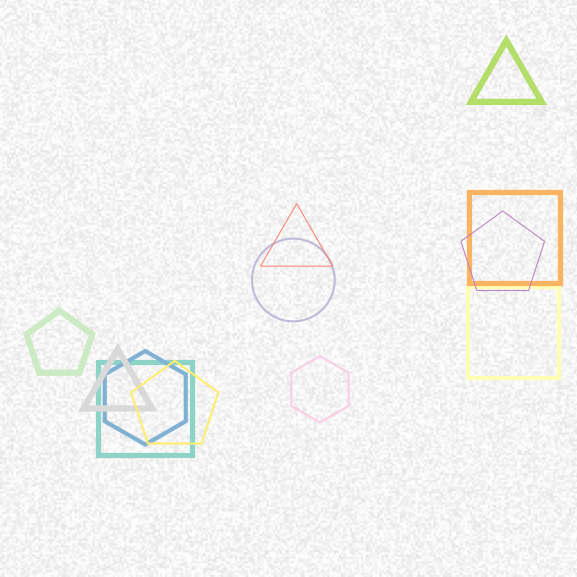[{"shape": "square", "thickness": 2.5, "radius": 0.41, "center": [0.251, 0.291]}, {"shape": "square", "thickness": 2, "radius": 0.39, "center": [0.889, 0.423]}, {"shape": "circle", "thickness": 1, "radius": 0.36, "center": [0.508, 0.514]}, {"shape": "triangle", "thickness": 0.5, "radius": 0.36, "center": [0.514, 0.574]}, {"shape": "hexagon", "thickness": 2, "radius": 0.41, "center": [0.252, 0.31]}, {"shape": "square", "thickness": 2.5, "radius": 0.39, "center": [0.892, 0.589]}, {"shape": "triangle", "thickness": 3, "radius": 0.35, "center": [0.877, 0.858]}, {"shape": "hexagon", "thickness": 1, "radius": 0.29, "center": [0.554, 0.325]}, {"shape": "triangle", "thickness": 3, "radius": 0.34, "center": [0.204, 0.326]}, {"shape": "pentagon", "thickness": 0.5, "radius": 0.38, "center": [0.871, 0.558]}, {"shape": "pentagon", "thickness": 3, "radius": 0.3, "center": [0.103, 0.402]}, {"shape": "pentagon", "thickness": 1, "radius": 0.4, "center": [0.303, 0.295]}]